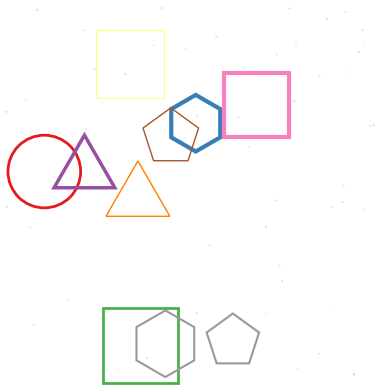[{"shape": "circle", "thickness": 2, "radius": 0.47, "center": [0.115, 0.554]}, {"shape": "hexagon", "thickness": 3, "radius": 0.37, "center": [0.508, 0.68]}, {"shape": "square", "thickness": 2, "radius": 0.48, "center": [0.365, 0.103]}, {"shape": "triangle", "thickness": 2.5, "radius": 0.46, "center": [0.219, 0.558]}, {"shape": "triangle", "thickness": 1, "radius": 0.48, "center": [0.358, 0.486]}, {"shape": "square", "thickness": 0.5, "radius": 0.44, "center": [0.337, 0.835]}, {"shape": "pentagon", "thickness": 1, "radius": 0.38, "center": [0.444, 0.644]}, {"shape": "square", "thickness": 3, "radius": 0.42, "center": [0.666, 0.727]}, {"shape": "pentagon", "thickness": 1.5, "radius": 0.36, "center": [0.605, 0.114]}, {"shape": "hexagon", "thickness": 1.5, "radius": 0.43, "center": [0.429, 0.107]}]